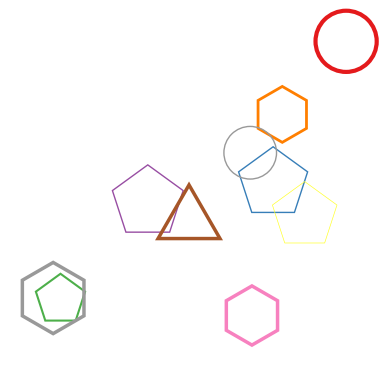[{"shape": "circle", "thickness": 3, "radius": 0.4, "center": [0.899, 0.893]}, {"shape": "pentagon", "thickness": 1, "radius": 0.47, "center": [0.709, 0.524]}, {"shape": "pentagon", "thickness": 1.5, "radius": 0.34, "center": [0.157, 0.222]}, {"shape": "pentagon", "thickness": 1, "radius": 0.48, "center": [0.384, 0.475]}, {"shape": "hexagon", "thickness": 2, "radius": 0.36, "center": [0.733, 0.703]}, {"shape": "pentagon", "thickness": 0.5, "radius": 0.44, "center": [0.791, 0.44]}, {"shape": "triangle", "thickness": 2.5, "radius": 0.46, "center": [0.491, 0.427]}, {"shape": "hexagon", "thickness": 2.5, "radius": 0.38, "center": [0.654, 0.181]}, {"shape": "hexagon", "thickness": 2.5, "radius": 0.46, "center": [0.138, 0.226]}, {"shape": "circle", "thickness": 1, "radius": 0.34, "center": [0.65, 0.603]}]